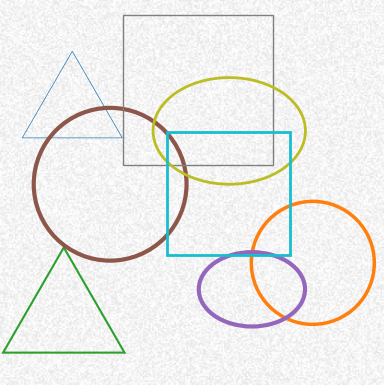[{"shape": "triangle", "thickness": 0.5, "radius": 0.75, "center": [0.188, 0.717]}, {"shape": "circle", "thickness": 2.5, "radius": 0.8, "center": [0.813, 0.317]}, {"shape": "triangle", "thickness": 1.5, "radius": 0.91, "center": [0.166, 0.175]}, {"shape": "oval", "thickness": 3, "radius": 0.69, "center": [0.654, 0.249]}, {"shape": "circle", "thickness": 3, "radius": 0.99, "center": [0.286, 0.521]}, {"shape": "square", "thickness": 1, "radius": 0.97, "center": [0.514, 0.767]}, {"shape": "oval", "thickness": 2, "radius": 0.99, "center": [0.595, 0.66]}, {"shape": "square", "thickness": 2, "radius": 0.8, "center": [0.594, 0.498]}]